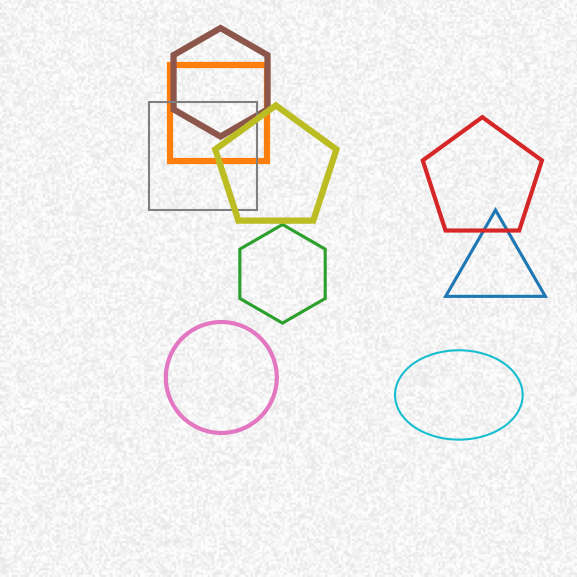[{"shape": "triangle", "thickness": 1.5, "radius": 0.5, "center": [0.858, 0.536]}, {"shape": "square", "thickness": 3, "radius": 0.42, "center": [0.378, 0.804]}, {"shape": "hexagon", "thickness": 1.5, "radius": 0.43, "center": [0.489, 0.525]}, {"shape": "pentagon", "thickness": 2, "radius": 0.54, "center": [0.835, 0.688]}, {"shape": "hexagon", "thickness": 3, "radius": 0.47, "center": [0.382, 0.857]}, {"shape": "circle", "thickness": 2, "radius": 0.48, "center": [0.383, 0.345]}, {"shape": "square", "thickness": 1, "radius": 0.47, "center": [0.352, 0.728]}, {"shape": "pentagon", "thickness": 3, "radius": 0.55, "center": [0.478, 0.706]}, {"shape": "oval", "thickness": 1, "radius": 0.55, "center": [0.795, 0.315]}]